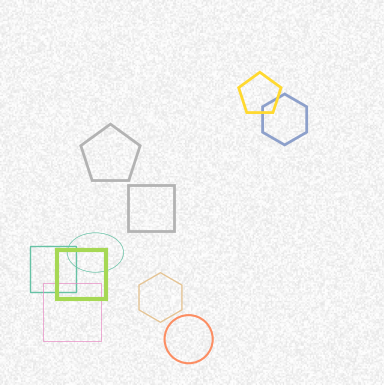[{"shape": "oval", "thickness": 0.5, "radius": 0.37, "center": [0.248, 0.344]}, {"shape": "square", "thickness": 1, "radius": 0.3, "center": [0.139, 0.301]}, {"shape": "circle", "thickness": 1.5, "radius": 0.31, "center": [0.49, 0.119]}, {"shape": "hexagon", "thickness": 2, "radius": 0.33, "center": [0.739, 0.69]}, {"shape": "square", "thickness": 0.5, "radius": 0.37, "center": [0.187, 0.19]}, {"shape": "square", "thickness": 3, "radius": 0.32, "center": [0.211, 0.287]}, {"shape": "pentagon", "thickness": 2, "radius": 0.29, "center": [0.675, 0.754]}, {"shape": "hexagon", "thickness": 1, "radius": 0.32, "center": [0.417, 0.227]}, {"shape": "square", "thickness": 2, "radius": 0.3, "center": [0.393, 0.459]}, {"shape": "pentagon", "thickness": 2, "radius": 0.4, "center": [0.287, 0.597]}]